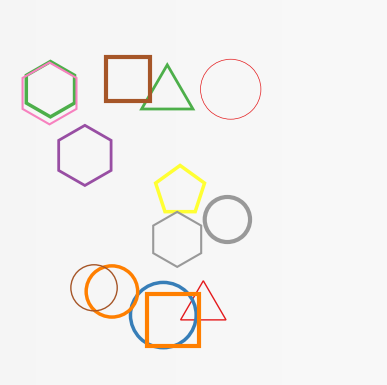[{"shape": "circle", "thickness": 0.5, "radius": 0.39, "center": [0.595, 0.768]}, {"shape": "triangle", "thickness": 1, "radius": 0.34, "center": [0.525, 0.203]}, {"shape": "circle", "thickness": 2.5, "radius": 0.42, "center": [0.421, 0.182]}, {"shape": "triangle", "thickness": 2, "radius": 0.38, "center": [0.432, 0.755]}, {"shape": "hexagon", "thickness": 2.5, "radius": 0.36, "center": [0.13, 0.768]}, {"shape": "hexagon", "thickness": 2, "radius": 0.39, "center": [0.219, 0.596]}, {"shape": "circle", "thickness": 2.5, "radius": 0.33, "center": [0.289, 0.243]}, {"shape": "square", "thickness": 3, "radius": 0.34, "center": [0.446, 0.169]}, {"shape": "pentagon", "thickness": 2.5, "radius": 0.33, "center": [0.465, 0.504]}, {"shape": "circle", "thickness": 1, "radius": 0.3, "center": [0.243, 0.252]}, {"shape": "square", "thickness": 3, "radius": 0.29, "center": [0.331, 0.795]}, {"shape": "hexagon", "thickness": 1.5, "radius": 0.4, "center": [0.128, 0.757]}, {"shape": "hexagon", "thickness": 1.5, "radius": 0.36, "center": [0.457, 0.378]}, {"shape": "circle", "thickness": 3, "radius": 0.29, "center": [0.587, 0.43]}]